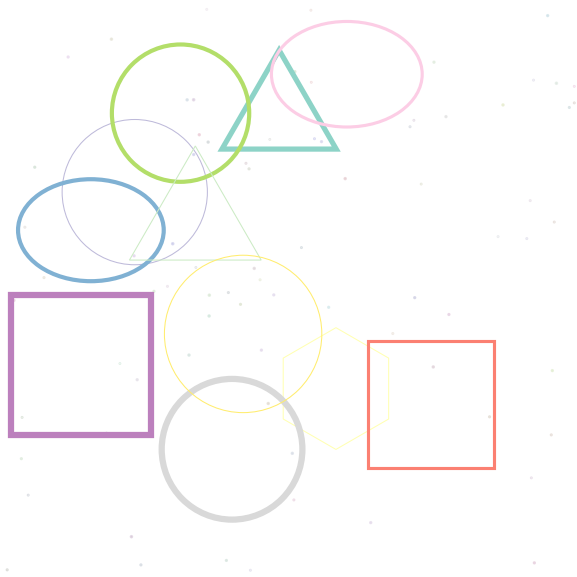[{"shape": "triangle", "thickness": 2.5, "radius": 0.57, "center": [0.483, 0.798]}, {"shape": "hexagon", "thickness": 0.5, "radius": 0.53, "center": [0.582, 0.326]}, {"shape": "circle", "thickness": 0.5, "radius": 0.63, "center": [0.233, 0.666]}, {"shape": "square", "thickness": 1.5, "radius": 0.55, "center": [0.746, 0.299]}, {"shape": "oval", "thickness": 2, "radius": 0.63, "center": [0.157, 0.601]}, {"shape": "circle", "thickness": 2, "radius": 0.59, "center": [0.313, 0.803]}, {"shape": "oval", "thickness": 1.5, "radius": 0.65, "center": [0.601, 0.871]}, {"shape": "circle", "thickness": 3, "radius": 0.61, "center": [0.402, 0.221]}, {"shape": "square", "thickness": 3, "radius": 0.61, "center": [0.14, 0.367]}, {"shape": "triangle", "thickness": 0.5, "radius": 0.66, "center": [0.338, 0.615]}, {"shape": "circle", "thickness": 0.5, "radius": 0.68, "center": [0.421, 0.421]}]